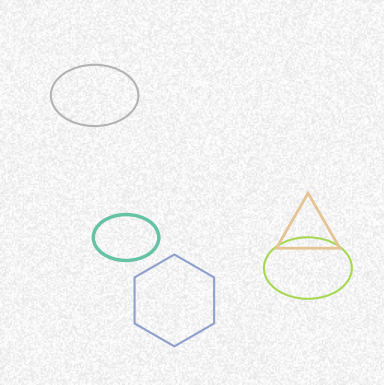[{"shape": "oval", "thickness": 2.5, "radius": 0.43, "center": [0.327, 0.383]}, {"shape": "hexagon", "thickness": 1.5, "radius": 0.6, "center": [0.453, 0.22]}, {"shape": "oval", "thickness": 1.5, "radius": 0.57, "center": [0.8, 0.304]}, {"shape": "triangle", "thickness": 2, "radius": 0.48, "center": [0.8, 0.403]}, {"shape": "oval", "thickness": 1.5, "radius": 0.57, "center": [0.246, 0.752]}]